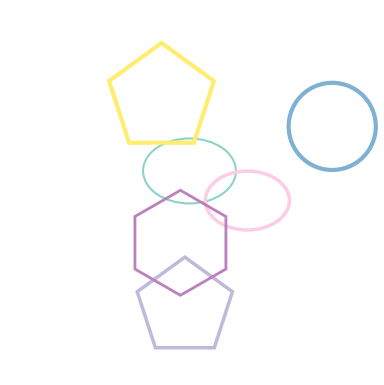[{"shape": "oval", "thickness": 1.5, "radius": 0.6, "center": [0.492, 0.556]}, {"shape": "pentagon", "thickness": 2.5, "radius": 0.65, "center": [0.48, 0.202]}, {"shape": "circle", "thickness": 3, "radius": 0.57, "center": [0.863, 0.672]}, {"shape": "oval", "thickness": 2.5, "radius": 0.55, "center": [0.643, 0.479]}, {"shape": "hexagon", "thickness": 2, "radius": 0.68, "center": [0.469, 0.369]}, {"shape": "pentagon", "thickness": 3, "radius": 0.72, "center": [0.419, 0.745]}]